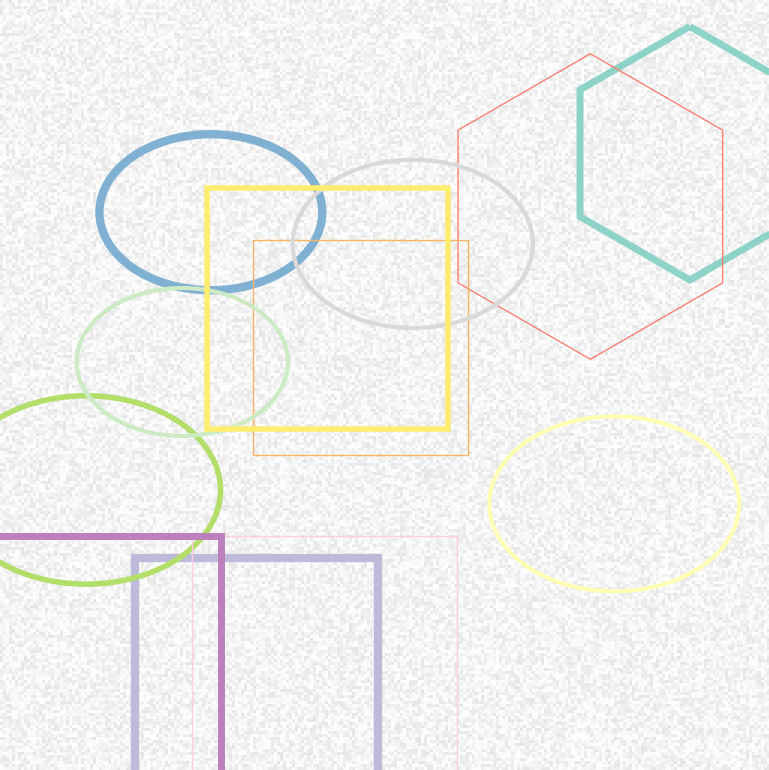[{"shape": "hexagon", "thickness": 2.5, "radius": 0.82, "center": [0.896, 0.801]}, {"shape": "oval", "thickness": 1.5, "radius": 0.81, "center": [0.798, 0.346]}, {"shape": "square", "thickness": 3, "radius": 0.79, "center": [0.333, 0.117]}, {"shape": "hexagon", "thickness": 0.5, "radius": 0.99, "center": [0.767, 0.732]}, {"shape": "oval", "thickness": 3, "radius": 0.72, "center": [0.274, 0.724]}, {"shape": "square", "thickness": 0.5, "radius": 0.7, "center": [0.468, 0.549]}, {"shape": "oval", "thickness": 2, "radius": 0.87, "center": [0.112, 0.364]}, {"shape": "square", "thickness": 0.5, "radius": 0.86, "center": [0.421, 0.132]}, {"shape": "oval", "thickness": 1.5, "radius": 0.78, "center": [0.536, 0.683]}, {"shape": "square", "thickness": 2.5, "radius": 0.85, "center": [0.117, 0.133]}, {"shape": "oval", "thickness": 1.5, "radius": 0.69, "center": [0.237, 0.53]}, {"shape": "square", "thickness": 2, "radius": 0.78, "center": [0.425, 0.6]}]